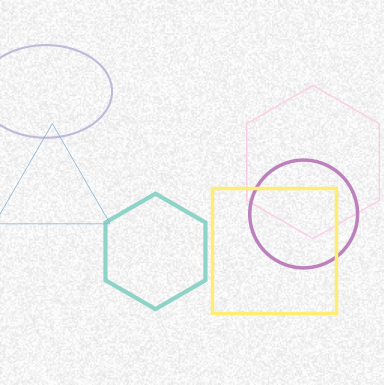[{"shape": "hexagon", "thickness": 3, "radius": 0.75, "center": [0.404, 0.347]}, {"shape": "oval", "thickness": 1.5, "radius": 0.86, "center": [0.119, 0.763]}, {"shape": "triangle", "thickness": 0.5, "radius": 0.87, "center": [0.136, 0.505]}, {"shape": "hexagon", "thickness": 1, "radius": 0.99, "center": [0.813, 0.579]}, {"shape": "circle", "thickness": 2.5, "radius": 0.7, "center": [0.789, 0.444]}, {"shape": "square", "thickness": 2.5, "radius": 0.81, "center": [0.712, 0.349]}]